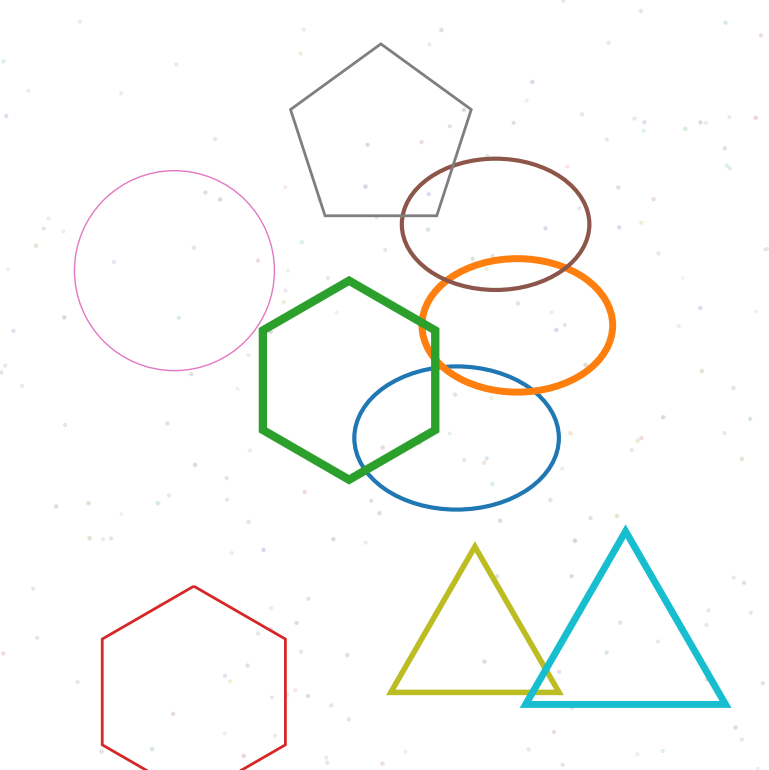[{"shape": "oval", "thickness": 1.5, "radius": 0.66, "center": [0.593, 0.431]}, {"shape": "oval", "thickness": 2.5, "radius": 0.62, "center": [0.672, 0.577]}, {"shape": "hexagon", "thickness": 3, "radius": 0.65, "center": [0.453, 0.506]}, {"shape": "hexagon", "thickness": 1, "radius": 0.69, "center": [0.252, 0.101]}, {"shape": "oval", "thickness": 1.5, "radius": 0.61, "center": [0.644, 0.709]}, {"shape": "circle", "thickness": 0.5, "radius": 0.65, "center": [0.227, 0.649]}, {"shape": "pentagon", "thickness": 1, "radius": 0.62, "center": [0.495, 0.82]}, {"shape": "triangle", "thickness": 2, "radius": 0.63, "center": [0.617, 0.164]}, {"shape": "triangle", "thickness": 2.5, "radius": 0.75, "center": [0.812, 0.16]}]